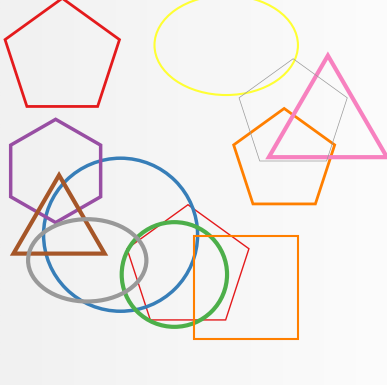[{"shape": "pentagon", "thickness": 2, "radius": 0.78, "center": [0.161, 0.849]}, {"shape": "pentagon", "thickness": 1, "radius": 0.83, "center": [0.485, 0.303]}, {"shape": "circle", "thickness": 2.5, "radius": 0.99, "center": [0.311, 0.39]}, {"shape": "circle", "thickness": 3, "radius": 0.68, "center": [0.45, 0.287]}, {"shape": "hexagon", "thickness": 2.5, "radius": 0.67, "center": [0.144, 0.556]}, {"shape": "pentagon", "thickness": 2, "radius": 0.69, "center": [0.733, 0.581]}, {"shape": "square", "thickness": 1.5, "radius": 0.67, "center": [0.635, 0.254]}, {"shape": "oval", "thickness": 1.5, "radius": 0.93, "center": [0.584, 0.883]}, {"shape": "triangle", "thickness": 3, "radius": 0.68, "center": [0.152, 0.409]}, {"shape": "triangle", "thickness": 3, "radius": 0.88, "center": [0.846, 0.68]}, {"shape": "oval", "thickness": 3, "radius": 0.76, "center": [0.225, 0.324]}, {"shape": "pentagon", "thickness": 0.5, "radius": 0.73, "center": [0.757, 0.701]}]